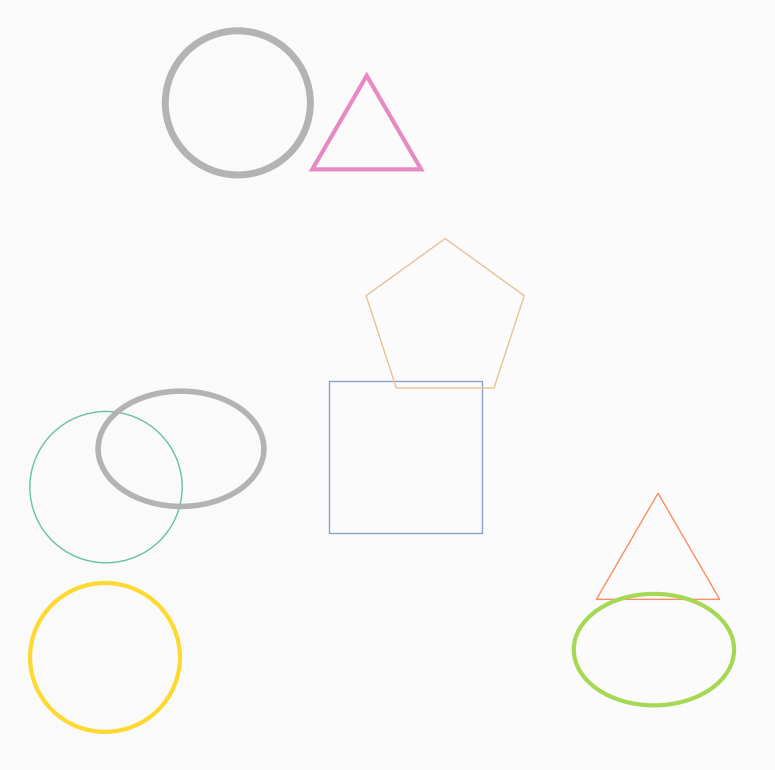[{"shape": "circle", "thickness": 0.5, "radius": 0.49, "center": [0.137, 0.367]}, {"shape": "triangle", "thickness": 0.5, "radius": 0.46, "center": [0.849, 0.268]}, {"shape": "square", "thickness": 0.5, "radius": 0.49, "center": [0.523, 0.406]}, {"shape": "triangle", "thickness": 1.5, "radius": 0.41, "center": [0.473, 0.821]}, {"shape": "oval", "thickness": 1.5, "radius": 0.52, "center": [0.844, 0.156]}, {"shape": "circle", "thickness": 1.5, "radius": 0.48, "center": [0.135, 0.146]}, {"shape": "pentagon", "thickness": 0.5, "radius": 0.54, "center": [0.574, 0.583]}, {"shape": "circle", "thickness": 2.5, "radius": 0.47, "center": [0.307, 0.866]}, {"shape": "oval", "thickness": 2, "radius": 0.53, "center": [0.234, 0.417]}]